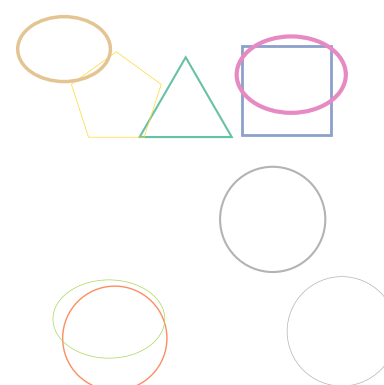[{"shape": "triangle", "thickness": 1.5, "radius": 0.69, "center": [0.482, 0.713]}, {"shape": "circle", "thickness": 1, "radius": 0.68, "center": [0.298, 0.121]}, {"shape": "square", "thickness": 2, "radius": 0.58, "center": [0.745, 0.765]}, {"shape": "oval", "thickness": 3, "radius": 0.71, "center": [0.756, 0.806]}, {"shape": "oval", "thickness": 0.5, "radius": 0.73, "center": [0.283, 0.171]}, {"shape": "pentagon", "thickness": 0.5, "radius": 0.61, "center": [0.302, 0.743]}, {"shape": "oval", "thickness": 2.5, "radius": 0.6, "center": [0.166, 0.872]}, {"shape": "circle", "thickness": 1.5, "radius": 0.68, "center": [0.708, 0.43]}, {"shape": "circle", "thickness": 0.5, "radius": 0.71, "center": [0.888, 0.139]}]